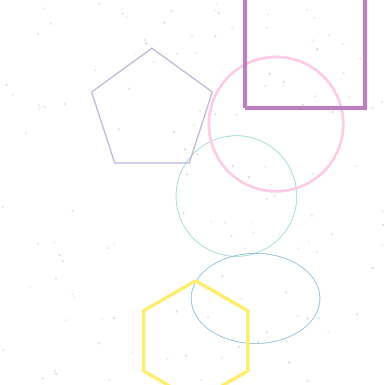[{"shape": "circle", "thickness": 0.5, "radius": 0.78, "center": [0.614, 0.491]}, {"shape": "pentagon", "thickness": 1, "radius": 0.82, "center": [0.395, 0.71]}, {"shape": "oval", "thickness": 0.5, "radius": 0.84, "center": [0.664, 0.225]}, {"shape": "circle", "thickness": 2, "radius": 0.87, "center": [0.717, 0.678]}, {"shape": "square", "thickness": 3, "radius": 0.78, "center": [0.792, 0.875]}, {"shape": "hexagon", "thickness": 2.5, "radius": 0.78, "center": [0.508, 0.115]}]